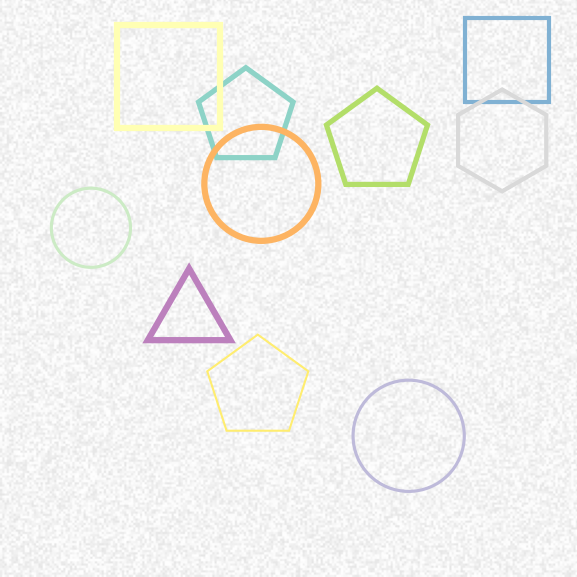[{"shape": "pentagon", "thickness": 2.5, "radius": 0.43, "center": [0.426, 0.796]}, {"shape": "square", "thickness": 3, "radius": 0.45, "center": [0.292, 0.866]}, {"shape": "circle", "thickness": 1.5, "radius": 0.48, "center": [0.708, 0.245]}, {"shape": "square", "thickness": 2, "radius": 0.37, "center": [0.878, 0.895]}, {"shape": "circle", "thickness": 3, "radius": 0.49, "center": [0.453, 0.681]}, {"shape": "pentagon", "thickness": 2.5, "radius": 0.46, "center": [0.653, 0.754]}, {"shape": "hexagon", "thickness": 2, "radius": 0.44, "center": [0.87, 0.756]}, {"shape": "triangle", "thickness": 3, "radius": 0.41, "center": [0.327, 0.451]}, {"shape": "circle", "thickness": 1.5, "radius": 0.34, "center": [0.157, 0.605]}, {"shape": "pentagon", "thickness": 1, "radius": 0.46, "center": [0.446, 0.328]}]